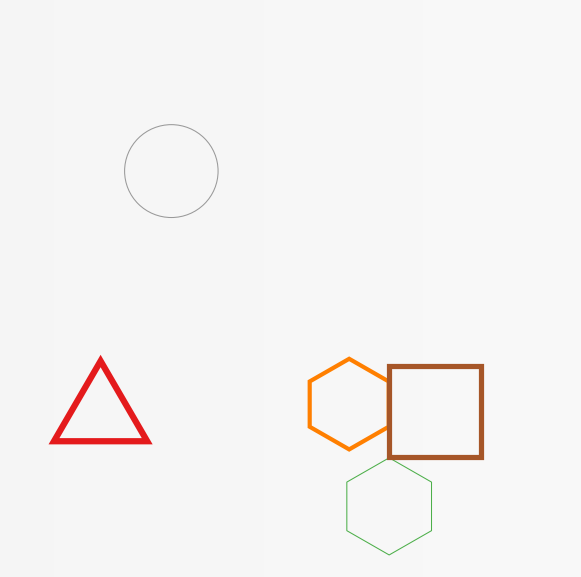[{"shape": "triangle", "thickness": 3, "radius": 0.46, "center": [0.173, 0.281]}, {"shape": "hexagon", "thickness": 0.5, "radius": 0.42, "center": [0.67, 0.122]}, {"shape": "hexagon", "thickness": 2, "radius": 0.39, "center": [0.601, 0.299]}, {"shape": "square", "thickness": 2.5, "radius": 0.4, "center": [0.748, 0.286]}, {"shape": "circle", "thickness": 0.5, "radius": 0.4, "center": [0.295, 0.703]}]